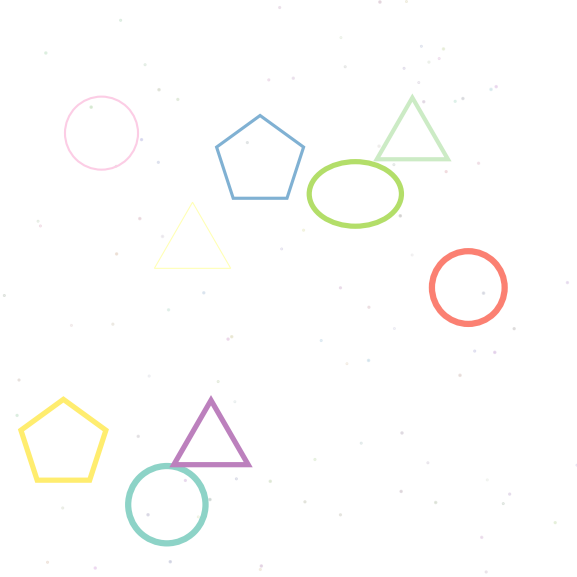[{"shape": "circle", "thickness": 3, "radius": 0.33, "center": [0.289, 0.125]}, {"shape": "triangle", "thickness": 0.5, "radius": 0.38, "center": [0.333, 0.573]}, {"shape": "circle", "thickness": 3, "radius": 0.31, "center": [0.811, 0.501]}, {"shape": "pentagon", "thickness": 1.5, "radius": 0.4, "center": [0.45, 0.72]}, {"shape": "oval", "thickness": 2.5, "radius": 0.4, "center": [0.615, 0.663]}, {"shape": "circle", "thickness": 1, "radius": 0.32, "center": [0.176, 0.769]}, {"shape": "triangle", "thickness": 2.5, "radius": 0.37, "center": [0.365, 0.232]}, {"shape": "triangle", "thickness": 2, "radius": 0.36, "center": [0.714, 0.759]}, {"shape": "pentagon", "thickness": 2.5, "radius": 0.39, "center": [0.11, 0.23]}]